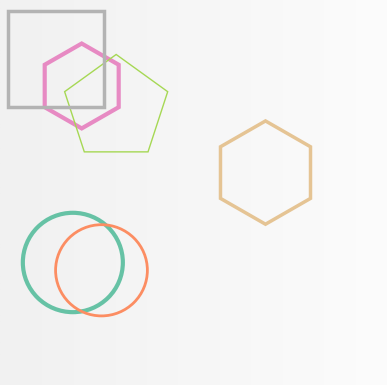[{"shape": "circle", "thickness": 3, "radius": 0.65, "center": [0.188, 0.318]}, {"shape": "circle", "thickness": 2, "radius": 0.59, "center": [0.262, 0.298]}, {"shape": "hexagon", "thickness": 3, "radius": 0.55, "center": [0.211, 0.777]}, {"shape": "pentagon", "thickness": 1, "radius": 0.7, "center": [0.3, 0.719]}, {"shape": "hexagon", "thickness": 2.5, "radius": 0.67, "center": [0.685, 0.552]}, {"shape": "square", "thickness": 2.5, "radius": 0.62, "center": [0.144, 0.848]}]